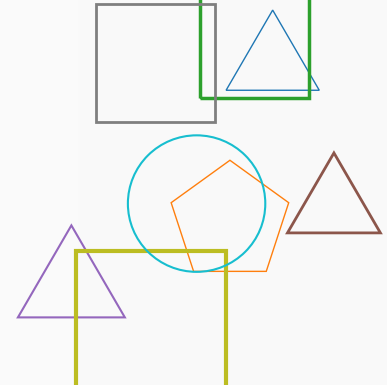[{"shape": "triangle", "thickness": 1, "radius": 0.69, "center": [0.704, 0.835]}, {"shape": "pentagon", "thickness": 1, "radius": 0.8, "center": [0.593, 0.424]}, {"shape": "square", "thickness": 2.5, "radius": 0.71, "center": [0.657, 0.887]}, {"shape": "triangle", "thickness": 1.5, "radius": 0.8, "center": [0.184, 0.255]}, {"shape": "triangle", "thickness": 2, "radius": 0.69, "center": [0.862, 0.464]}, {"shape": "square", "thickness": 2, "radius": 0.77, "center": [0.402, 0.837]}, {"shape": "square", "thickness": 3, "radius": 0.97, "center": [0.39, 0.153]}, {"shape": "circle", "thickness": 1.5, "radius": 0.89, "center": [0.507, 0.471]}]